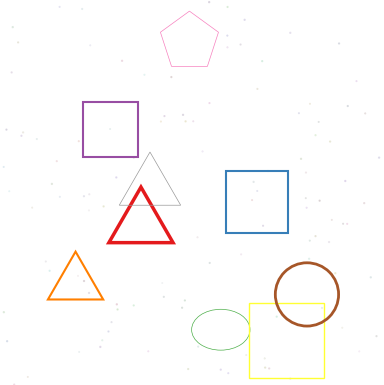[{"shape": "triangle", "thickness": 2.5, "radius": 0.48, "center": [0.366, 0.418]}, {"shape": "square", "thickness": 1.5, "radius": 0.4, "center": [0.667, 0.475]}, {"shape": "oval", "thickness": 0.5, "radius": 0.38, "center": [0.574, 0.144]}, {"shape": "square", "thickness": 1.5, "radius": 0.36, "center": [0.287, 0.664]}, {"shape": "triangle", "thickness": 1.5, "radius": 0.41, "center": [0.196, 0.264]}, {"shape": "square", "thickness": 1, "radius": 0.49, "center": [0.743, 0.116]}, {"shape": "circle", "thickness": 2, "radius": 0.41, "center": [0.797, 0.235]}, {"shape": "pentagon", "thickness": 0.5, "radius": 0.4, "center": [0.492, 0.892]}, {"shape": "triangle", "thickness": 0.5, "radius": 0.46, "center": [0.39, 0.513]}]